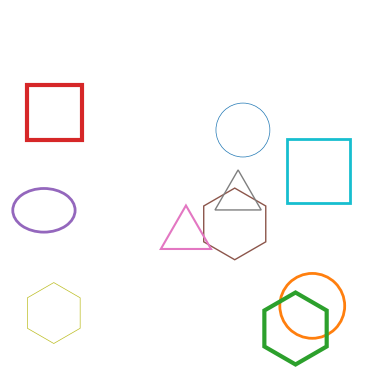[{"shape": "circle", "thickness": 0.5, "radius": 0.35, "center": [0.631, 0.662]}, {"shape": "circle", "thickness": 2, "radius": 0.42, "center": [0.811, 0.206]}, {"shape": "hexagon", "thickness": 3, "radius": 0.47, "center": [0.768, 0.147]}, {"shape": "square", "thickness": 3, "radius": 0.36, "center": [0.142, 0.708]}, {"shape": "oval", "thickness": 2, "radius": 0.4, "center": [0.114, 0.454]}, {"shape": "hexagon", "thickness": 1, "radius": 0.47, "center": [0.61, 0.418]}, {"shape": "triangle", "thickness": 1.5, "radius": 0.38, "center": [0.483, 0.391]}, {"shape": "triangle", "thickness": 1, "radius": 0.35, "center": [0.618, 0.489]}, {"shape": "hexagon", "thickness": 0.5, "radius": 0.4, "center": [0.14, 0.187]}, {"shape": "square", "thickness": 2, "radius": 0.41, "center": [0.827, 0.555]}]